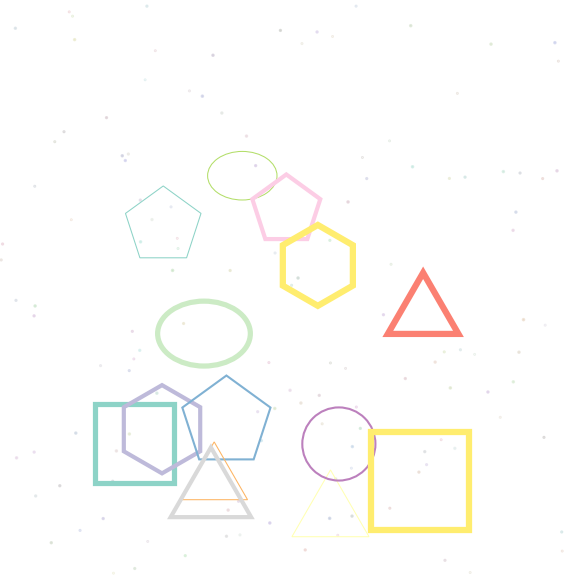[{"shape": "square", "thickness": 2.5, "radius": 0.34, "center": [0.233, 0.232]}, {"shape": "pentagon", "thickness": 0.5, "radius": 0.34, "center": [0.283, 0.608]}, {"shape": "triangle", "thickness": 0.5, "radius": 0.39, "center": [0.572, 0.108]}, {"shape": "hexagon", "thickness": 2, "radius": 0.38, "center": [0.281, 0.256]}, {"shape": "triangle", "thickness": 3, "radius": 0.35, "center": [0.733, 0.456]}, {"shape": "pentagon", "thickness": 1, "radius": 0.4, "center": [0.392, 0.269]}, {"shape": "triangle", "thickness": 0.5, "radius": 0.33, "center": [0.371, 0.167]}, {"shape": "oval", "thickness": 0.5, "radius": 0.3, "center": [0.42, 0.695]}, {"shape": "pentagon", "thickness": 2, "radius": 0.31, "center": [0.496, 0.635]}, {"shape": "triangle", "thickness": 2, "radius": 0.4, "center": [0.365, 0.144]}, {"shape": "circle", "thickness": 1, "radius": 0.32, "center": [0.587, 0.23]}, {"shape": "oval", "thickness": 2.5, "radius": 0.4, "center": [0.353, 0.421]}, {"shape": "square", "thickness": 3, "radius": 0.42, "center": [0.727, 0.166]}, {"shape": "hexagon", "thickness": 3, "radius": 0.35, "center": [0.55, 0.54]}]